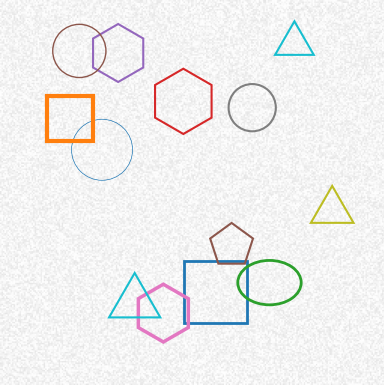[{"shape": "square", "thickness": 2, "radius": 0.4, "center": [0.56, 0.242]}, {"shape": "circle", "thickness": 0.5, "radius": 0.4, "center": [0.265, 0.611]}, {"shape": "square", "thickness": 3, "radius": 0.29, "center": [0.181, 0.692]}, {"shape": "oval", "thickness": 2, "radius": 0.41, "center": [0.7, 0.266]}, {"shape": "hexagon", "thickness": 1.5, "radius": 0.42, "center": [0.476, 0.737]}, {"shape": "hexagon", "thickness": 1.5, "radius": 0.38, "center": [0.307, 0.862]}, {"shape": "circle", "thickness": 1, "radius": 0.35, "center": [0.206, 0.868]}, {"shape": "pentagon", "thickness": 1.5, "radius": 0.29, "center": [0.602, 0.362]}, {"shape": "hexagon", "thickness": 2.5, "radius": 0.37, "center": [0.424, 0.187]}, {"shape": "circle", "thickness": 1.5, "radius": 0.31, "center": [0.655, 0.72]}, {"shape": "triangle", "thickness": 1.5, "radius": 0.32, "center": [0.863, 0.453]}, {"shape": "triangle", "thickness": 1.5, "radius": 0.38, "center": [0.35, 0.214]}, {"shape": "triangle", "thickness": 1.5, "radius": 0.29, "center": [0.765, 0.887]}]